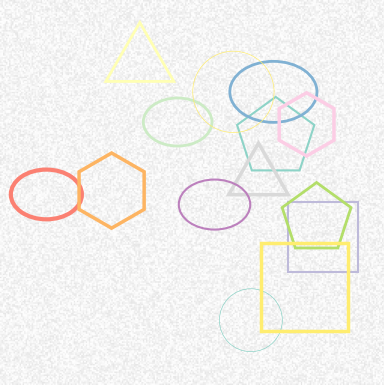[{"shape": "pentagon", "thickness": 1.5, "radius": 0.53, "center": [0.716, 0.643]}, {"shape": "circle", "thickness": 0.5, "radius": 0.41, "center": [0.652, 0.168]}, {"shape": "triangle", "thickness": 2, "radius": 0.51, "center": [0.363, 0.84]}, {"shape": "square", "thickness": 1.5, "radius": 0.46, "center": [0.839, 0.384]}, {"shape": "oval", "thickness": 3, "radius": 0.46, "center": [0.12, 0.495]}, {"shape": "oval", "thickness": 2, "radius": 0.57, "center": [0.71, 0.761]}, {"shape": "hexagon", "thickness": 2.5, "radius": 0.49, "center": [0.29, 0.505]}, {"shape": "pentagon", "thickness": 2, "radius": 0.47, "center": [0.822, 0.432]}, {"shape": "hexagon", "thickness": 2.5, "radius": 0.41, "center": [0.796, 0.677]}, {"shape": "triangle", "thickness": 2.5, "radius": 0.45, "center": [0.671, 0.539]}, {"shape": "oval", "thickness": 1.5, "radius": 0.46, "center": [0.557, 0.469]}, {"shape": "oval", "thickness": 2, "radius": 0.45, "center": [0.461, 0.683]}, {"shape": "circle", "thickness": 0.5, "radius": 0.53, "center": [0.606, 0.761]}, {"shape": "square", "thickness": 2.5, "radius": 0.57, "center": [0.791, 0.255]}]